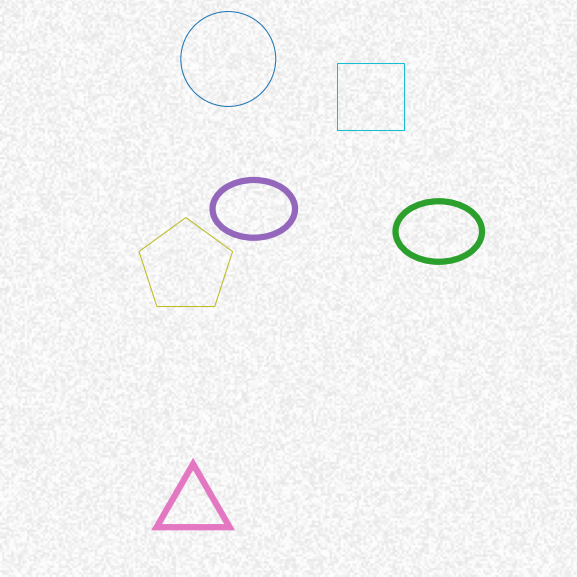[{"shape": "circle", "thickness": 0.5, "radius": 0.41, "center": [0.395, 0.897]}, {"shape": "oval", "thickness": 3, "radius": 0.37, "center": [0.76, 0.598]}, {"shape": "oval", "thickness": 3, "radius": 0.36, "center": [0.439, 0.637]}, {"shape": "triangle", "thickness": 3, "radius": 0.37, "center": [0.334, 0.123]}, {"shape": "pentagon", "thickness": 0.5, "radius": 0.43, "center": [0.322, 0.537]}, {"shape": "square", "thickness": 0.5, "radius": 0.29, "center": [0.641, 0.832]}]